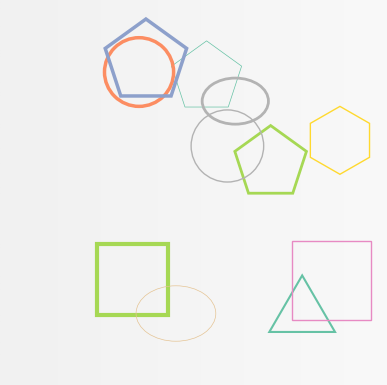[{"shape": "triangle", "thickness": 1.5, "radius": 0.49, "center": [0.78, 0.187]}, {"shape": "pentagon", "thickness": 0.5, "radius": 0.47, "center": [0.533, 0.799]}, {"shape": "circle", "thickness": 2.5, "radius": 0.45, "center": [0.359, 0.813]}, {"shape": "pentagon", "thickness": 2.5, "radius": 0.55, "center": [0.377, 0.84]}, {"shape": "square", "thickness": 1, "radius": 0.51, "center": [0.855, 0.272]}, {"shape": "pentagon", "thickness": 2, "radius": 0.49, "center": [0.698, 0.577]}, {"shape": "square", "thickness": 3, "radius": 0.46, "center": [0.343, 0.274]}, {"shape": "hexagon", "thickness": 1, "radius": 0.44, "center": [0.877, 0.636]}, {"shape": "oval", "thickness": 0.5, "radius": 0.51, "center": [0.454, 0.186]}, {"shape": "oval", "thickness": 2, "radius": 0.43, "center": [0.607, 0.737]}, {"shape": "circle", "thickness": 1, "radius": 0.47, "center": [0.587, 0.621]}]